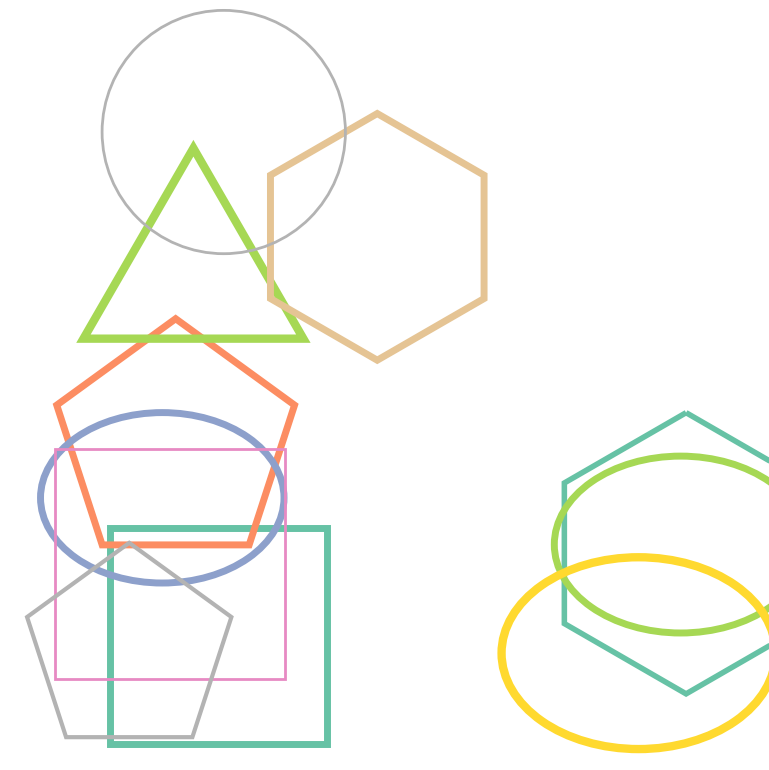[{"shape": "square", "thickness": 2.5, "radius": 0.7, "center": [0.284, 0.174]}, {"shape": "hexagon", "thickness": 2, "radius": 0.91, "center": [0.891, 0.281]}, {"shape": "pentagon", "thickness": 2.5, "radius": 0.81, "center": [0.228, 0.424]}, {"shape": "oval", "thickness": 2.5, "radius": 0.79, "center": [0.211, 0.354]}, {"shape": "square", "thickness": 1, "radius": 0.75, "center": [0.221, 0.267]}, {"shape": "triangle", "thickness": 3, "radius": 0.82, "center": [0.251, 0.643]}, {"shape": "oval", "thickness": 2.5, "radius": 0.82, "center": [0.884, 0.293]}, {"shape": "oval", "thickness": 3, "radius": 0.89, "center": [0.829, 0.152]}, {"shape": "hexagon", "thickness": 2.5, "radius": 0.8, "center": [0.49, 0.692]}, {"shape": "pentagon", "thickness": 1.5, "radius": 0.7, "center": [0.168, 0.156]}, {"shape": "circle", "thickness": 1, "radius": 0.79, "center": [0.291, 0.829]}]